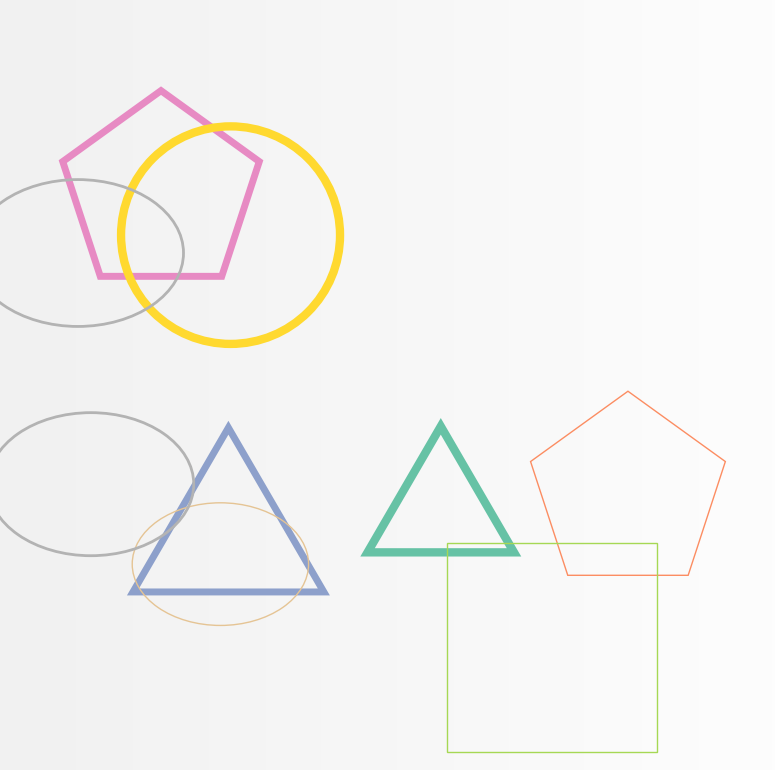[{"shape": "triangle", "thickness": 3, "radius": 0.55, "center": [0.569, 0.337]}, {"shape": "pentagon", "thickness": 0.5, "radius": 0.66, "center": [0.81, 0.36]}, {"shape": "triangle", "thickness": 2.5, "radius": 0.71, "center": [0.295, 0.302]}, {"shape": "pentagon", "thickness": 2.5, "radius": 0.67, "center": [0.208, 0.749]}, {"shape": "square", "thickness": 0.5, "radius": 0.68, "center": [0.712, 0.159]}, {"shape": "circle", "thickness": 3, "radius": 0.71, "center": [0.297, 0.695]}, {"shape": "oval", "thickness": 0.5, "radius": 0.57, "center": [0.284, 0.267]}, {"shape": "oval", "thickness": 1, "radius": 0.68, "center": [0.101, 0.671]}, {"shape": "oval", "thickness": 1, "radius": 0.66, "center": [0.117, 0.371]}]